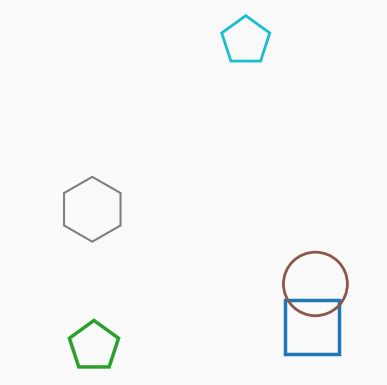[{"shape": "square", "thickness": 2.5, "radius": 0.35, "center": [0.805, 0.15]}, {"shape": "pentagon", "thickness": 2.5, "radius": 0.33, "center": [0.242, 0.101]}, {"shape": "circle", "thickness": 2, "radius": 0.41, "center": [0.814, 0.262]}, {"shape": "hexagon", "thickness": 1.5, "radius": 0.42, "center": [0.238, 0.456]}, {"shape": "pentagon", "thickness": 2, "radius": 0.33, "center": [0.634, 0.894]}]